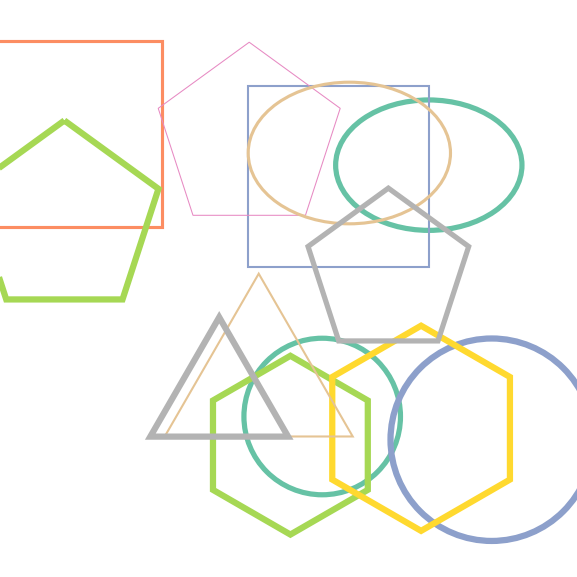[{"shape": "oval", "thickness": 2.5, "radius": 0.81, "center": [0.743, 0.713]}, {"shape": "circle", "thickness": 2.5, "radius": 0.68, "center": [0.558, 0.278]}, {"shape": "square", "thickness": 1.5, "radius": 0.81, "center": [0.12, 0.767]}, {"shape": "square", "thickness": 1, "radius": 0.78, "center": [0.587, 0.694]}, {"shape": "circle", "thickness": 3, "radius": 0.88, "center": [0.852, 0.238]}, {"shape": "pentagon", "thickness": 0.5, "radius": 0.83, "center": [0.432, 0.76]}, {"shape": "hexagon", "thickness": 3, "radius": 0.77, "center": [0.503, 0.228]}, {"shape": "pentagon", "thickness": 3, "radius": 0.86, "center": [0.111, 0.619]}, {"shape": "hexagon", "thickness": 3, "radius": 0.89, "center": [0.729, 0.258]}, {"shape": "triangle", "thickness": 1, "radius": 0.94, "center": [0.448, 0.337]}, {"shape": "oval", "thickness": 1.5, "radius": 0.88, "center": [0.605, 0.734]}, {"shape": "pentagon", "thickness": 2.5, "radius": 0.73, "center": [0.672, 0.527]}, {"shape": "triangle", "thickness": 3, "radius": 0.69, "center": [0.38, 0.312]}]